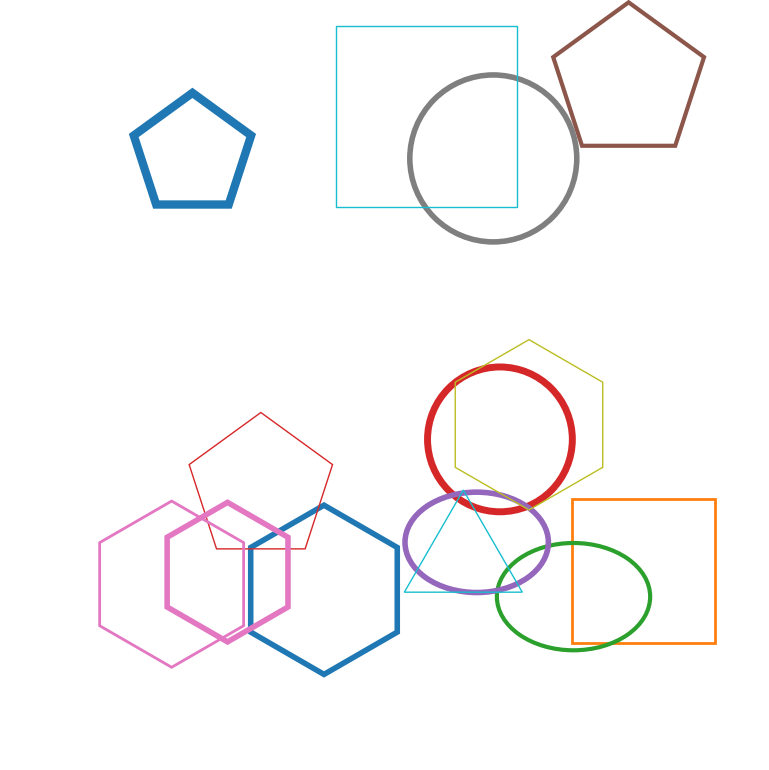[{"shape": "hexagon", "thickness": 2, "radius": 0.55, "center": [0.421, 0.234]}, {"shape": "pentagon", "thickness": 3, "radius": 0.4, "center": [0.25, 0.799]}, {"shape": "square", "thickness": 1, "radius": 0.47, "center": [0.836, 0.258]}, {"shape": "oval", "thickness": 1.5, "radius": 0.5, "center": [0.745, 0.225]}, {"shape": "pentagon", "thickness": 0.5, "radius": 0.49, "center": [0.339, 0.366]}, {"shape": "circle", "thickness": 2.5, "radius": 0.47, "center": [0.649, 0.429]}, {"shape": "oval", "thickness": 2, "radius": 0.47, "center": [0.619, 0.296]}, {"shape": "pentagon", "thickness": 1.5, "radius": 0.51, "center": [0.816, 0.894]}, {"shape": "hexagon", "thickness": 1, "radius": 0.54, "center": [0.223, 0.241]}, {"shape": "hexagon", "thickness": 2, "radius": 0.45, "center": [0.296, 0.257]}, {"shape": "circle", "thickness": 2, "radius": 0.54, "center": [0.641, 0.794]}, {"shape": "hexagon", "thickness": 0.5, "radius": 0.55, "center": [0.687, 0.448]}, {"shape": "triangle", "thickness": 0.5, "radius": 0.44, "center": [0.602, 0.275]}, {"shape": "square", "thickness": 0.5, "radius": 0.59, "center": [0.554, 0.849]}]